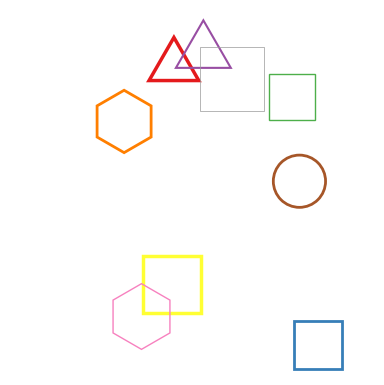[{"shape": "triangle", "thickness": 2.5, "radius": 0.37, "center": [0.452, 0.828]}, {"shape": "square", "thickness": 2, "radius": 0.31, "center": [0.826, 0.104]}, {"shape": "square", "thickness": 1, "radius": 0.3, "center": [0.758, 0.748]}, {"shape": "triangle", "thickness": 1.5, "radius": 0.41, "center": [0.528, 0.865]}, {"shape": "hexagon", "thickness": 2, "radius": 0.41, "center": [0.322, 0.685]}, {"shape": "square", "thickness": 2.5, "radius": 0.37, "center": [0.447, 0.261]}, {"shape": "circle", "thickness": 2, "radius": 0.34, "center": [0.778, 0.529]}, {"shape": "hexagon", "thickness": 1, "radius": 0.43, "center": [0.368, 0.178]}, {"shape": "square", "thickness": 0.5, "radius": 0.41, "center": [0.604, 0.794]}]